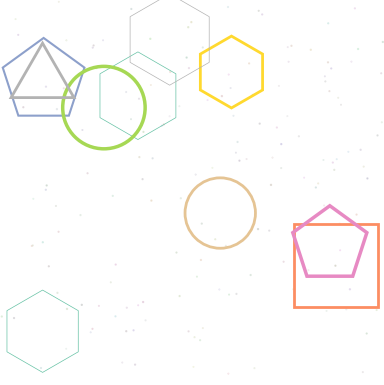[{"shape": "hexagon", "thickness": 0.5, "radius": 0.57, "center": [0.358, 0.751]}, {"shape": "hexagon", "thickness": 0.5, "radius": 0.53, "center": [0.111, 0.14]}, {"shape": "square", "thickness": 2, "radius": 0.54, "center": [0.872, 0.31]}, {"shape": "pentagon", "thickness": 1.5, "radius": 0.56, "center": [0.113, 0.79]}, {"shape": "pentagon", "thickness": 2.5, "radius": 0.51, "center": [0.857, 0.364]}, {"shape": "circle", "thickness": 2.5, "radius": 0.54, "center": [0.27, 0.721]}, {"shape": "hexagon", "thickness": 2, "radius": 0.47, "center": [0.601, 0.813]}, {"shape": "circle", "thickness": 2, "radius": 0.46, "center": [0.572, 0.447]}, {"shape": "hexagon", "thickness": 0.5, "radius": 0.59, "center": [0.441, 0.897]}, {"shape": "triangle", "thickness": 2, "radius": 0.47, "center": [0.11, 0.794]}]